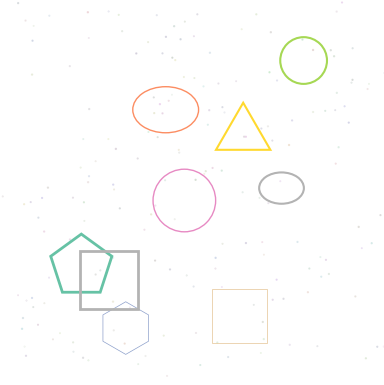[{"shape": "pentagon", "thickness": 2, "radius": 0.42, "center": [0.211, 0.308]}, {"shape": "oval", "thickness": 1, "radius": 0.43, "center": [0.43, 0.715]}, {"shape": "hexagon", "thickness": 0.5, "radius": 0.34, "center": [0.327, 0.148]}, {"shape": "circle", "thickness": 1, "radius": 0.41, "center": [0.479, 0.479]}, {"shape": "circle", "thickness": 1.5, "radius": 0.3, "center": [0.789, 0.843]}, {"shape": "triangle", "thickness": 1.5, "radius": 0.41, "center": [0.632, 0.652]}, {"shape": "square", "thickness": 0.5, "radius": 0.35, "center": [0.622, 0.178]}, {"shape": "oval", "thickness": 1.5, "radius": 0.29, "center": [0.731, 0.511]}, {"shape": "square", "thickness": 2, "radius": 0.38, "center": [0.284, 0.274]}]